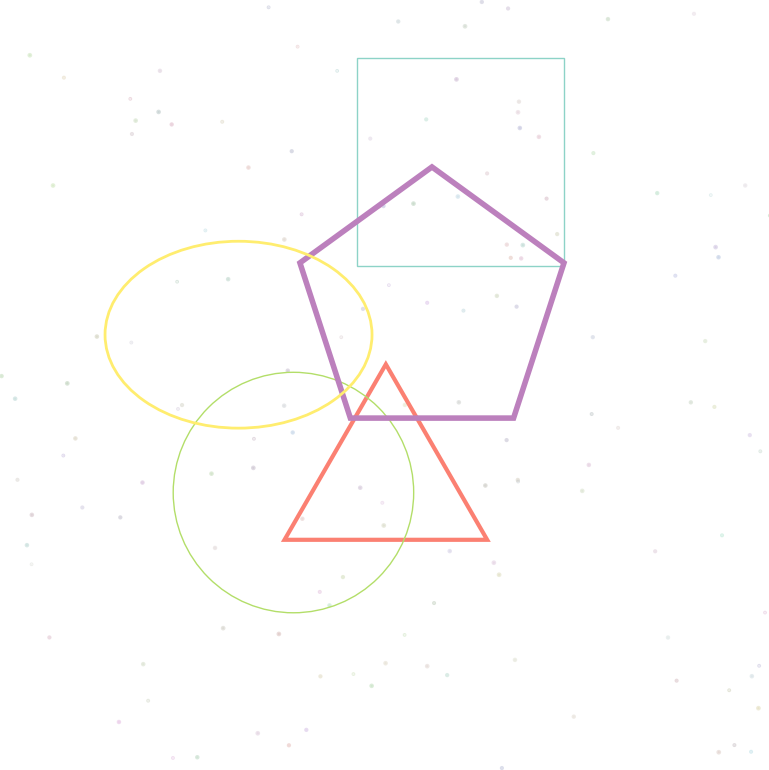[{"shape": "square", "thickness": 0.5, "radius": 0.67, "center": [0.598, 0.79]}, {"shape": "triangle", "thickness": 1.5, "radius": 0.76, "center": [0.501, 0.375]}, {"shape": "circle", "thickness": 0.5, "radius": 0.78, "center": [0.381, 0.36]}, {"shape": "pentagon", "thickness": 2, "radius": 0.9, "center": [0.561, 0.603]}, {"shape": "oval", "thickness": 1, "radius": 0.87, "center": [0.31, 0.565]}]